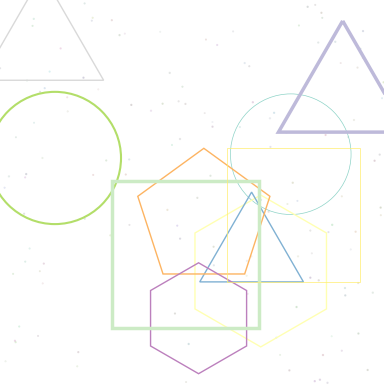[{"shape": "circle", "thickness": 0.5, "radius": 0.78, "center": [0.755, 0.599]}, {"shape": "hexagon", "thickness": 1, "radius": 0.99, "center": [0.677, 0.296]}, {"shape": "triangle", "thickness": 2.5, "radius": 0.96, "center": [0.89, 0.753]}, {"shape": "triangle", "thickness": 1, "radius": 0.78, "center": [0.653, 0.346]}, {"shape": "pentagon", "thickness": 1, "radius": 0.9, "center": [0.529, 0.434]}, {"shape": "circle", "thickness": 1.5, "radius": 0.86, "center": [0.143, 0.59]}, {"shape": "triangle", "thickness": 1, "radius": 0.92, "center": [0.11, 0.883]}, {"shape": "hexagon", "thickness": 1, "radius": 0.72, "center": [0.516, 0.173]}, {"shape": "square", "thickness": 2.5, "radius": 0.96, "center": [0.481, 0.338]}, {"shape": "square", "thickness": 0.5, "radius": 0.87, "center": [0.762, 0.442]}]